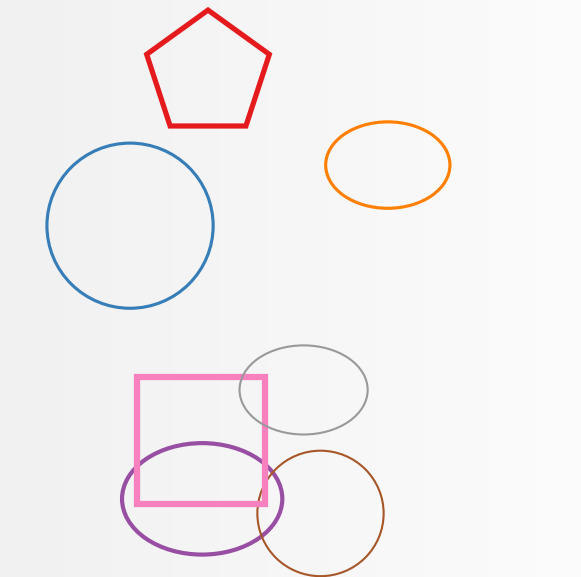[{"shape": "pentagon", "thickness": 2.5, "radius": 0.55, "center": [0.358, 0.871]}, {"shape": "circle", "thickness": 1.5, "radius": 0.71, "center": [0.224, 0.608]}, {"shape": "oval", "thickness": 2, "radius": 0.69, "center": [0.348, 0.135]}, {"shape": "oval", "thickness": 1.5, "radius": 0.53, "center": [0.667, 0.713]}, {"shape": "circle", "thickness": 1, "radius": 0.54, "center": [0.551, 0.11]}, {"shape": "square", "thickness": 3, "radius": 0.55, "center": [0.346, 0.236]}, {"shape": "oval", "thickness": 1, "radius": 0.55, "center": [0.522, 0.324]}]